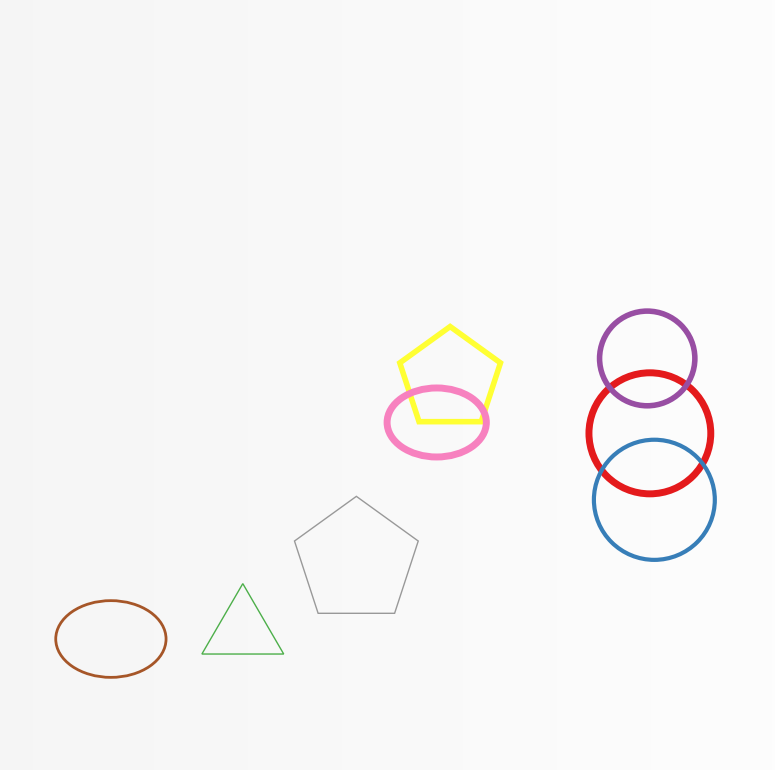[{"shape": "circle", "thickness": 2.5, "radius": 0.39, "center": [0.839, 0.437]}, {"shape": "circle", "thickness": 1.5, "radius": 0.39, "center": [0.844, 0.351]}, {"shape": "triangle", "thickness": 0.5, "radius": 0.3, "center": [0.313, 0.181]}, {"shape": "circle", "thickness": 2, "radius": 0.31, "center": [0.835, 0.534]}, {"shape": "pentagon", "thickness": 2, "radius": 0.34, "center": [0.581, 0.508]}, {"shape": "oval", "thickness": 1, "radius": 0.36, "center": [0.143, 0.17]}, {"shape": "oval", "thickness": 2.5, "radius": 0.32, "center": [0.563, 0.451]}, {"shape": "pentagon", "thickness": 0.5, "radius": 0.42, "center": [0.46, 0.271]}]